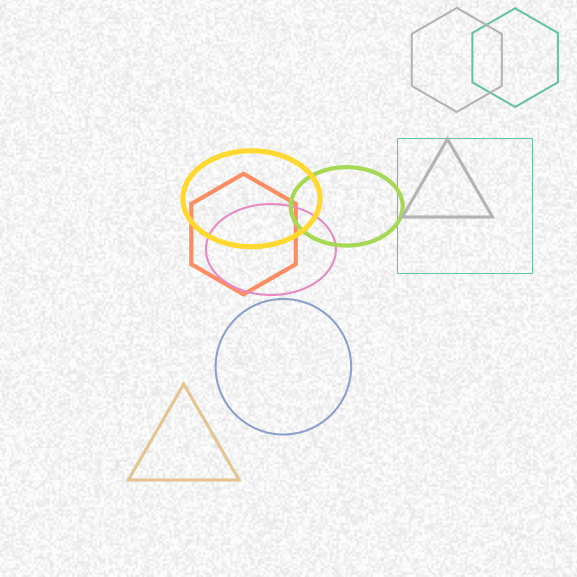[{"shape": "square", "thickness": 0.5, "radius": 0.59, "center": [0.804, 0.643]}, {"shape": "hexagon", "thickness": 1, "radius": 0.43, "center": [0.892, 0.899]}, {"shape": "hexagon", "thickness": 2, "radius": 0.52, "center": [0.422, 0.594]}, {"shape": "circle", "thickness": 1, "radius": 0.59, "center": [0.491, 0.364]}, {"shape": "oval", "thickness": 1, "radius": 0.56, "center": [0.469, 0.567]}, {"shape": "oval", "thickness": 2, "radius": 0.48, "center": [0.6, 0.642]}, {"shape": "oval", "thickness": 2.5, "radius": 0.59, "center": [0.435, 0.655]}, {"shape": "triangle", "thickness": 1.5, "radius": 0.55, "center": [0.318, 0.223]}, {"shape": "hexagon", "thickness": 1, "radius": 0.45, "center": [0.791, 0.895]}, {"shape": "triangle", "thickness": 1.5, "radius": 0.45, "center": [0.775, 0.668]}]